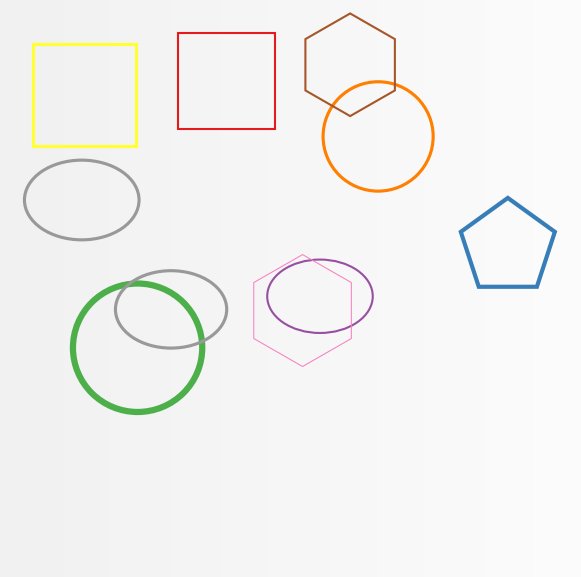[{"shape": "square", "thickness": 1, "radius": 0.42, "center": [0.39, 0.859]}, {"shape": "pentagon", "thickness": 2, "radius": 0.43, "center": [0.874, 0.571]}, {"shape": "circle", "thickness": 3, "radius": 0.56, "center": [0.237, 0.397]}, {"shape": "oval", "thickness": 1, "radius": 0.45, "center": [0.551, 0.486]}, {"shape": "circle", "thickness": 1.5, "radius": 0.47, "center": [0.651, 0.763]}, {"shape": "square", "thickness": 1.5, "radius": 0.44, "center": [0.146, 0.835]}, {"shape": "hexagon", "thickness": 1, "radius": 0.44, "center": [0.602, 0.887]}, {"shape": "hexagon", "thickness": 0.5, "radius": 0.48, "center": [0.521, 0.461]}, {"shape": "oval", "thickness": 1.5, "radius": 0.48, "center": [0.294, 0.463]}, {"shape": "oval", "thickness": 1.5, "radius": 0.49, "center": [0.141, 0.653]}]